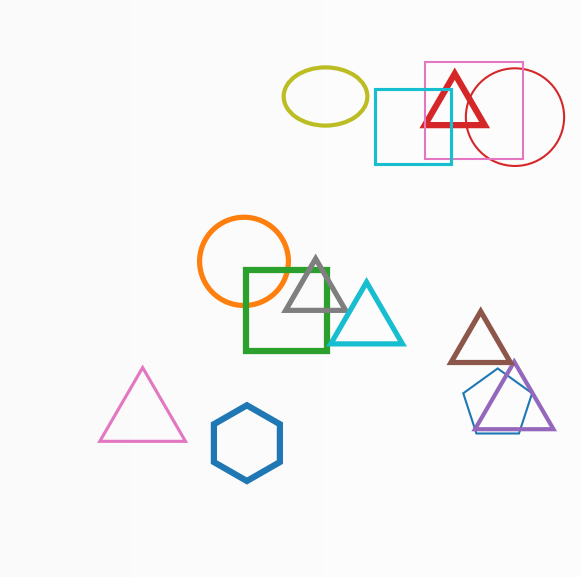[{"shape": "pentagon", "thickness": 1, "radius": 0.31, "center": [0.856, 0.299]}, {"shape": "hexagon", "thickness": 3, "radius": 0.33, "center": [0.425, 0.232]}, {"shape": "circle", "thickness": 2.5, "radius": 0.38, "center": [0.42, 0.547]}, {"shape": "square", "thickness": 3, "radius": 0.35, "center": [0.492, 0.462]}, {"shape": "circle", "thickness": 1, "radius": 0.42, "center": [0.886, 0.796]}, {"shape": "triangle", "thickness": 3, "radius": 0.3, "center": [0.782, 0.812]}, {"shape": "triangle", "thickness": 2, "radius": 0.39, "center": [0.885, 0.295]}, {"shape": "triangle", "thickness": 2.5, "radius": 0.29, "center": [0.827, 0.401]}, {"shape": "triangle", "thickness": 1.5, "radius": 0.43, "center": [0.245, 0.277]}, {"shape": "square", "thickness": 1, "radius": 0.42, "center": [0.815, 0.807]}, {"shape": "triangle", "thickness": 2.5, "radius": 0.3, "center": [0.543, 0.492]}, {"shape": "oval", "thickness": 2, "radius": 0.36, "center": [0.56, 0.832]}, {"shape": "square", "thickness": 1.5, "radius": 0.33, "center": [0.71, 0.78]}, {"shape": "triangle", "thickness": 2.5, "radius": 0.36, "center": [0.631, 0.439]}]